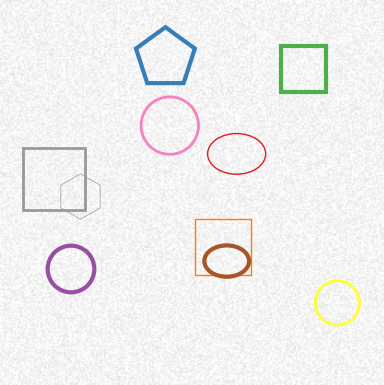[{"shape": "oval", "thickness": 1, "radius": 0.38, "center": [0.615, 0.6]}, {"shape": "pentagon", "thickness": 3, "radius": 0.4, "center": [0.43, 0.849]}, {"shape": "square", "thickness": 3, "radius": 0.29, "center": [0.789, 0.821]}, {"shape": "circle", "thickness": 3, "radius": 0.3, "center": [0.184, 0.301]}, {"shape": "square", "thickness": 1, "radius": 0.37, "center": [0.579, 0.359]}, {"shape": "circle", "thickness": 2, "radius": 0.29, "center": [0.876, 0.213]}, {"shape": "oval", "thickness": 3, "radius": 0.29, "center": [0.589, 0.322]}, {"shape": "circle", "thickness": 2, "radius": 0.37, "center": [0.441, 0.674]}, {"shape": "square", "thickness": 2, "radius": 0.4, "center": [0.141, 0.534]}, {"shape": "hexagon", "thickness": 0.5, "radius": 0.29, "center": [0.209, 0.49]}]